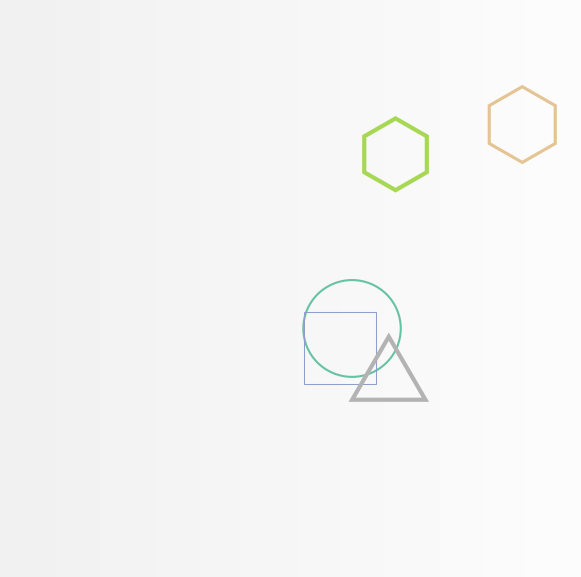[{"shape": "circle", "thickness": 1, "radius": 0.42, "center": [0.606, 0.43]}, {"shape": "square", "thickness": 0.5, "radius": 0.31, "center": [0.585, 0.396]}, {"shape": "hexagon", "thickness": 2, "radius": 0.31, "center": [0.68, 0.732]}, {"shape": "hexagon", "thickness": 1.5, "radius": 0.33, "center": [0.899, 0.783]}, {"shape": "triangle", "thickness": 2, "radius": 0.36, "center": [0.669, 0.343]}]